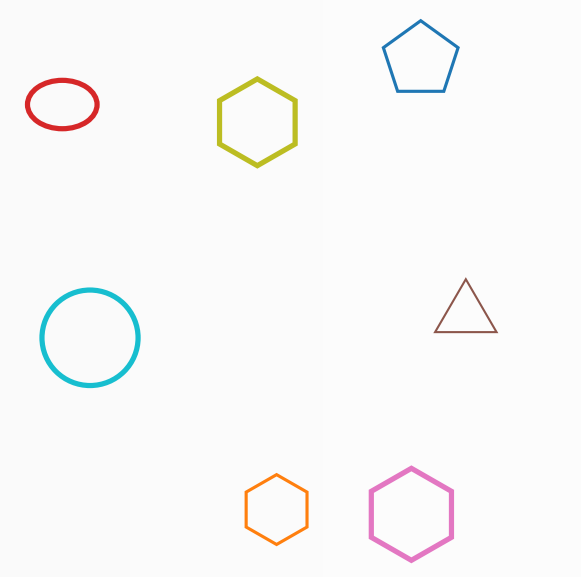[{"shape": "pentagon", "thickness": 1.5, "radius": 0.34, "center": [0.724, 0.896]}, {"shape": "hexagon", "thickness": 1.5, "radius": 0.3, "center": [0.476, 0.117]}, {"shape": "oval", "thickness": 2.5, "radius": 0.3, "center": [0.107, 0.818]}, {"shape": "triangle", "thickness": 1, "radius": 0.31, "center": [0.801, 0.455]}, {"shape": "hexagon", "thickness": 2.5, "radius": 0.4, "center": [0.708, 0.109]}, {"shape": "hexagon", "thickness": 2.5, "radius": 0.38, "center": [0.443, 0.787]}, {"shape": "circle", "thickness": 2.5, "radius": 0.41, "center": [0.155, 0.414]}]